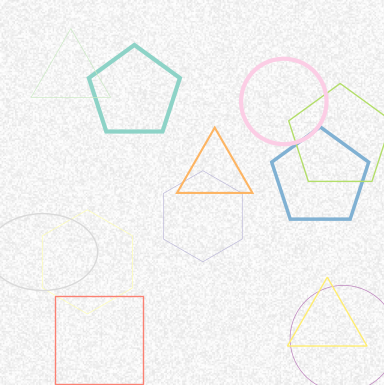[{"shape": "pentagon", "thickness": 3, "radius": 0.62, "center": [0.349, 0.759]}, {"shape": "hexagon", "thickness": 0.5, "radius": 0.68, "center": [0.227, 0.32]}, {"shape": "hexagon", "thickness": 0.5, "radius": 0.59, "center": [0.527, 0.438]}, {"shape": "square", "thickness": 1, "radius": 0.57, "center": [0.257, 0.118]}, {"shape": "pentagon", "thickness": 2.5, "radius": 0.66, "center": [0.832, 0.538]}, {"shape": "triangle", "thickness": 1.5, "radius": 0.57, "center": [0.558, 0.555]}, {"shape": "pentagon", "thickness": 1, "radius": 0.7, "center": [0.884, 0.643]}, {"shape": "circle", "thickness": 3, "radius": 0.55, "center": [0.737, 0.736]}, {"shape": "oval", "thickness": 1, "radius": 0.71, "center": [0.111, 0.345]}, {"shape": "circle", "thickness": 0.5, "radius": 0.69, "center": [0.892, 0.12]}, {"shape": "triangle", "thickness": 0.5, "radius": 0.6, "center": [0.184, 0.807]}, {"shape": "triangle", "thickness": 1, "radius": 0.6, "center": [0.85, 0.161]}]